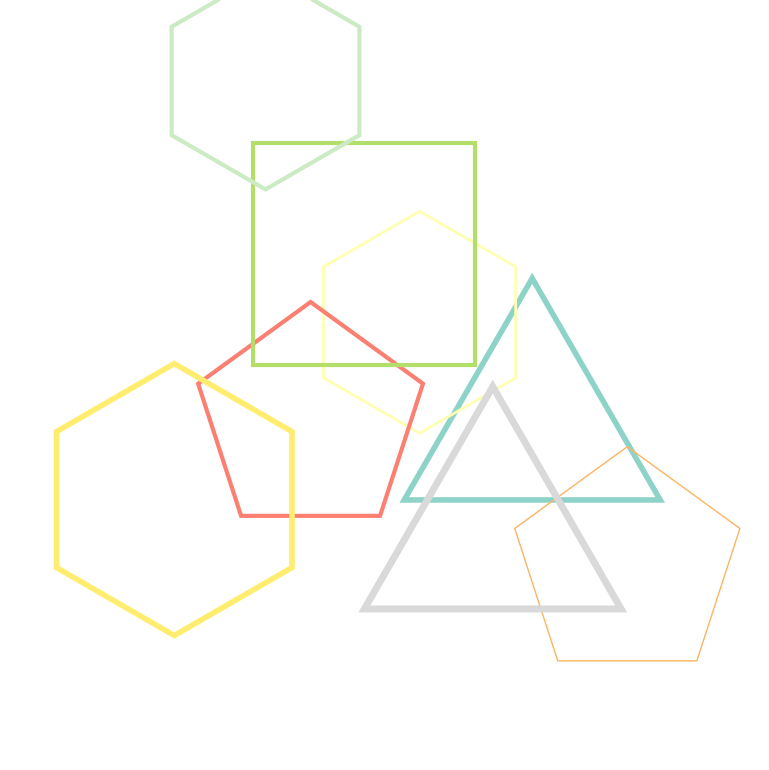[{"shape": "triangle", "thickness": 2, "radius": 0.96, "center": [0.691, 0.447]}, {"shape": "hexagon", "thickness": 1, "radius": 0.72, "center": [0.545, 0.581]}, {"shape": "pentagon", "thickness": 1.5, "radius": 0.77, "center": [0.403, 0.454]}, {"shape": "pentagon", "thickness": 0.5, "radius": 0.77, "center": [0.815, 0.266]}, {"shape": "square", "thickness": 1.5, "radius": 0.72, "center": [0.472, 0.67]}, {"shape": "triangle", "thickness": 2.5, "radius": 0.96, "center": [0.64, 0.305]}, {"shape": "hexagon", "thickness": 1.5, "radius": 0.7, "center": [0.345, 0.895]}, {"shape": "hexagon", "thickness": 2, "radius": 0.88, "center": [0.226, 0.351]}]